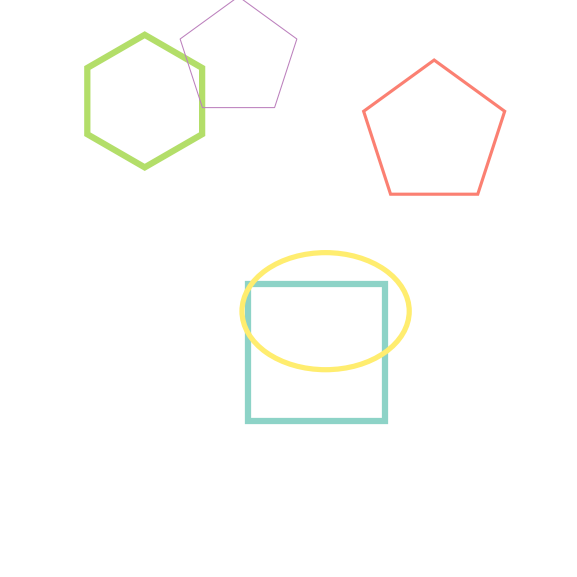[{"shape": "square", "thickness": 3, "radius": 0.59, "center": [0.548, 0.389]}, {"shape": "pentagon", "thickness": 1.5, "radius": 0.64, "center": [0.752, 0.767]}, {"shape": "hexagon", "thickness": 3, "radius": 0.57, "center": [0.251, 0.824]}, {"shape": "pentagon", "thickness": 0.5, "radius": 0.53, "center": [0.413, 0.899]}, {"shape": "oval", "thickness": 2.5, "radius": 0.72, "center": [0.564, 0.46]}]